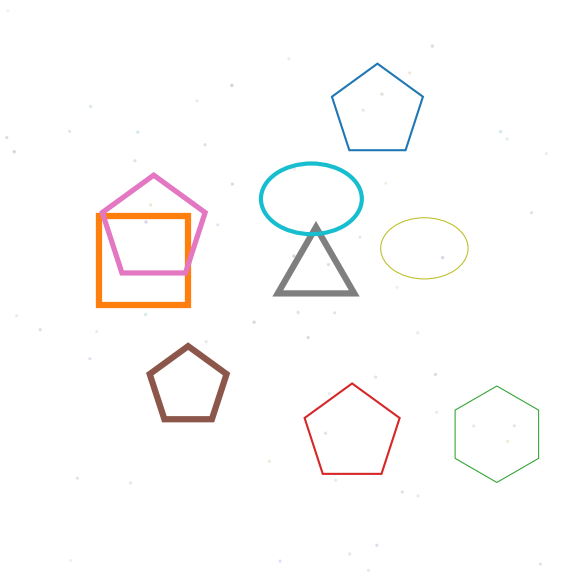[{"shape": "pentagon", "thickness": 1, "radius": 0.41, "center": [0.654, 0.806]}, {"shape": "square", "thickness": 3, "radius": 0.39, "center": [0.248, 0.548]}, {"shape": "hexagon", "thickness": 0.5, "radius": 0.42, "center": [0.86, 0.247]}, {"shape": "pentagon", "thickness": 1, "radius": 0.43, "center": [0.61, 0.249]}, {"shape": "pentagon", "thickness": 3, "radius": 0.35, "center": [0.326, 0.33]}, {"shape": "pentagon", "thickness": 2.5, "radius": 0.47, "center": [0.266, 0.602]}, {"shape": "triangle", "thickness": 3, "radius": 0.38, "center": [0.547, 0.529]}, {"shape": "oval", "thickness": 0.5, "radius": 0.38, "center": [0.735, 0.569]}, {"shape": "oval", "thickness": 2, "radius": 0.44, "center": [0.539, 0.655]}]